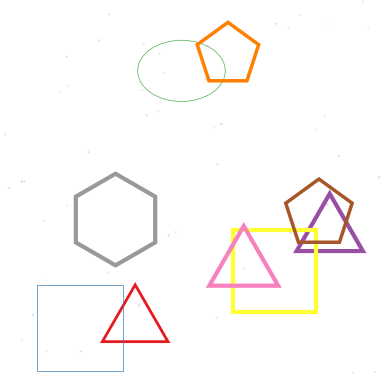[{"shape": "triangle", "thickness": 2, "radius": 0.49, "center": [0.351, 0.162]}, {"shape": "square", "thickness": 0.5, "radius": 0.56, "center": [0.208, 0.149]}, {"shape": "oval", "thickness": 0.5, "radius": 0.57, "center": [0.471, 0.816]}, {"shape": "triangle", "thickness": 3, "radius": 0.5, "center": [0.856, 0.398]}, {"shape": "pentagon", "thickness": 2.5, "radius": 0.42, "center": [0.592, 0.858]}, {"shape": "square", "thickness": 3, "radius": 0.53, "center": [0.713, 0.295]}, {"shape": "pentagon", "thickness": 2.5, "radius": 0.45, "center": [0.828, 0.444]}, {"shape": "triangle", "thickness": 3, "radius": 0.52, "center": [0.633, 0.31]}, {"shape": "hexagon", "thickness": 3, "radius": 0.6, "center": [0.3, 0.43]}]